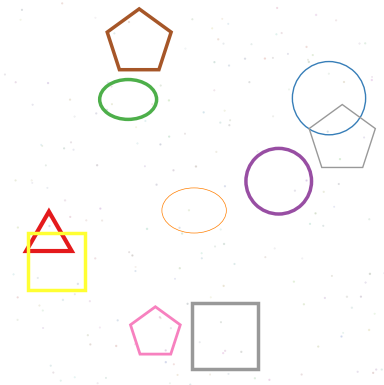[{"shape": "triangle", "thickness": 3, "radius": 0.34, "center": [0.127, 0.382]}, {"shape": "circle", "thickness": 1, "radius": 0.48, "center": [0.855, 0.745]}, {"shape": "oval", "thickness": 2.5, "radius": 0.37, "center": [0.333, 0.742]}, {"shape": "circle", "thickness": 2.5, "radius": 0.43, "center": [0.724, 0.529]}, {"shape": "oval", "thickness": 0.5, "radius": 0.42, "center": [0.504, 0.453]}, {"shape": "square", "thickness": 2.5, "radius": 0.37, "center": [0.147, 0.32]}, {"shape": "pentagon", "thickness": 2.5, "radius": 0.44, "center": [0.361, 0.89]}, {"shape": "pentagon", "thickness": 2, "radius": 0.34, "center": [0.404, 0.135]}, {"shape": "square", "thickness": 2.5, "radius": 0.43, "center": [0.584, 0.127]}, {"shape": "pentagon", "thickness": 1, "radius": 0.45, "center": [0.889, 0.638]}]